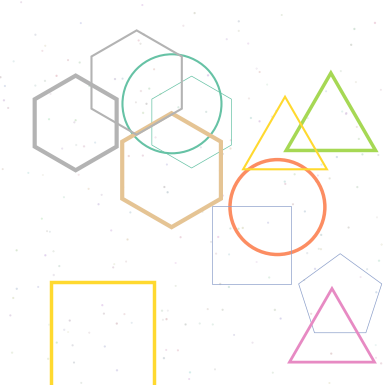[{"shape": "hexagon", "thickness": 0.5, "radius": 0.6, "center": [0.498, 0.683]}, {"shape": "circle", "thickness": 1.5, "radius": 0.64, "center": [0.447, 0.73]}, {"shape": "circle", "thickness": 2.5, "radius": 0.62, "center": [0.721, 0.462]}, {"shape": "square", "thickness": 0.5, "radius": 0.51, "center": [0.653, 0.364]}, {"shape": "pentagon", "thickness": 0.5, "radius": 0.57, "center": [0.884, 0.228]}, {"shape": "triangle", "thickness": 2, "radius": 0.64, "center": [0.862, 0.123]}, {"shape": "triangle", "thickness": 2.5, "radius": 0.67, "center": [0.859, 0.676]}, {"shape": "triangle", "thickness": 1.5, "radius": 0.63, "center": [0.74, 0.623]}, {"shape": "square", "thickness": 2.5, "radius": 0.67, "center": [0.266, 0.132]}, {"shape": "hexagon", "thickness": 3, "radius": 0.74, "center": [0.446, 0.558]}, {"shape": "hexagon", "thickness": 1.5, "radius": 0.68, "center": [0.355, 0.786]}, {"shape": "hexagon", "thickness": 3, "radius": 0.61, "center": [0.197, 0.681]}]